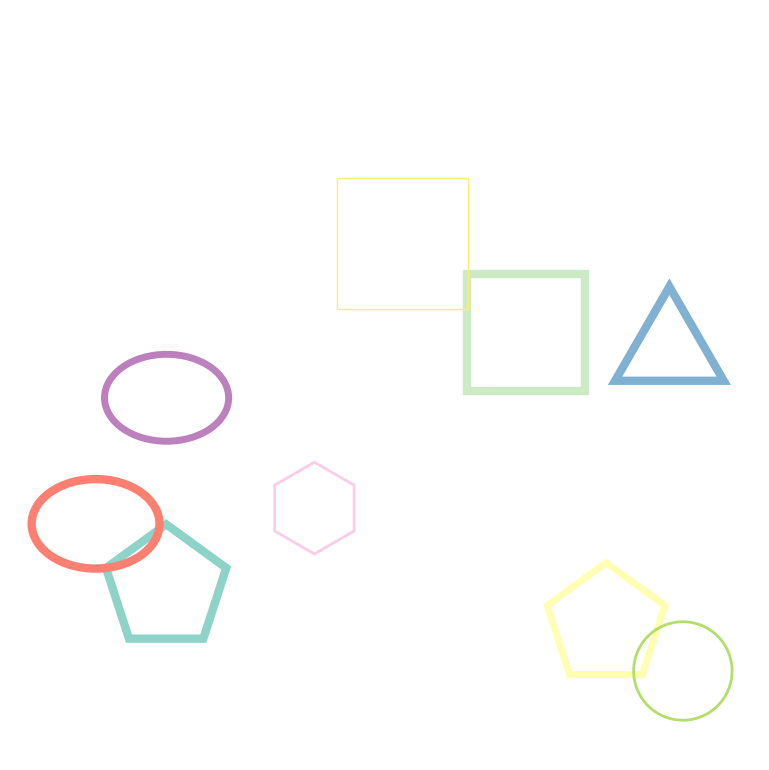[{"shape": "pentagon", "thickness": 3, "radius": 0.41, "center": [0.216, 0.237]}, {"shape": "pentagon", "thickness": 2.5, "radius": 0.4, "center": [0.787, 0.189]}, {"shape": "oval", "thickness": 3, "radius": 0.42, "center": [0.124, 0.32]}, {"shape": "triangle", "thickness": 3, "radius": 0.41, "center": [0.869, 0.546]}, {"shape": "circle", "thickness": 1, "radius": 0.32, "center": [0.887, 0.129]}, {"shape": "hexagon", "thickness": 1, "radius": 0.3, "center": [0.408, 0.34]}, {"shape": "oval", "thickness": 2.5, "radius": 0.4, "center": [0.216, 0.483]}, {"shape": "square", "thickness": 3, "radius": 0.38, "center": [0.683, 0.568]}, {"shape": "square", "thickness": 0.5, "radius": 0.43, "center": [0.523, 0.684]}]